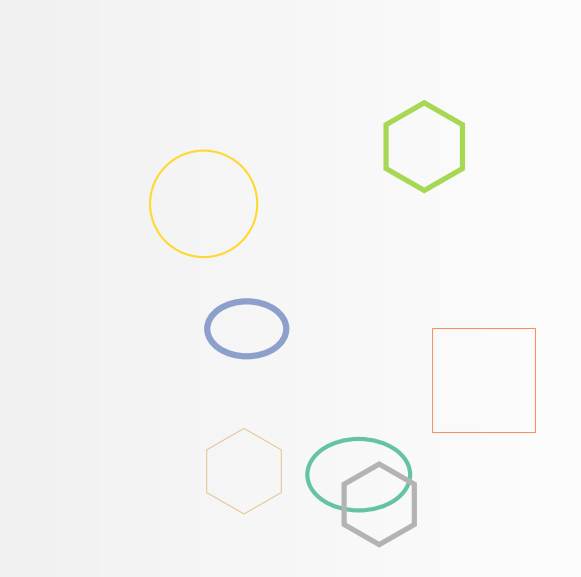[{"shape": "oval", "thickness": 2, "radius": 0.44, "center": [0.617, 0.177]}, {"shape": "square", "thickness": 0.5, "radius": 0.45, "center": [0.832, 0.341]}, {"shape": "oval", "thickness": 3, "radius": 0.34, "center": [0.425, 0.43]}, {"shape": "hexagon", "thickness": 2.5, "radius": 0.38, "center": [0.73, 0.745]}, {"shape": "circle", "thickness": 1, "radius": 0.46, "center": [0.35, 0.646]}, {"shape": "hexagon", "thickness": 0.5, "radius": 0.37, "center": [0.42, 0.183]}, {"shape": "hexagon", "thickness": 2.5, "radius": 0.35, "center": [0.652, 0.126]}]